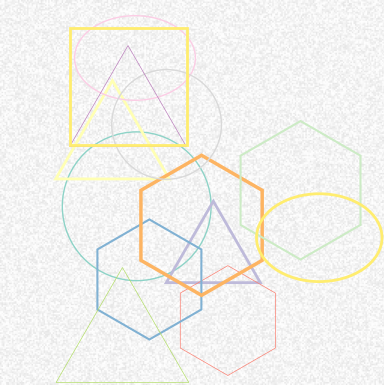[{"shape": "circle", "thickness": 1, "radius": 0.97, "center": [0.355, 0.464]}, {"shape": "triangle", "thickness": 2, "radius": 0.85, "center": [0.292, 0.62]}, {"shape": "triangle", "thickness": 2, "radius": 0.71, "center": [0.554, 0.336]}, {"shape": "hexagon", "thickness": 0.5, "radius": 0.71, "center": [0.592, 0.167]}, {"shape": "hexagon", "thickness": 1.5, "radius": 0.78, "center": [0.388, 0.274]}, {"shape": "hexagon", "thickness": 2.5, "radius": 0.91, "center": [0.523, 0.415]}, {"shape": "triangle", "thickness": 0.5, "radius": 1.0, "center": [0.318, 0.106]}, {"shape": "oval", "thickness": 1, "radius": 0.78, "center": [0.351, 0.849]}, {"shape": "circle", "thickness": 1, "radius": 0.71, "center": [0.433, 0.677]}, {"shape": "triangle", "thickness": 0.5, "radius": 0.88, "center": [0.332, 0.707]}, {"shape": "hexagon", "thickness": 1.5, "radius": 0.9, "center": [0.781, 0.506]}, {"shape": "oval", "thickness": 2, "radius": 0.81, "center": [0.829, 0.383]}, {"shape": "square", "thickness": 2, "radius": 0.76, "center": [0.334, 0.776]}]